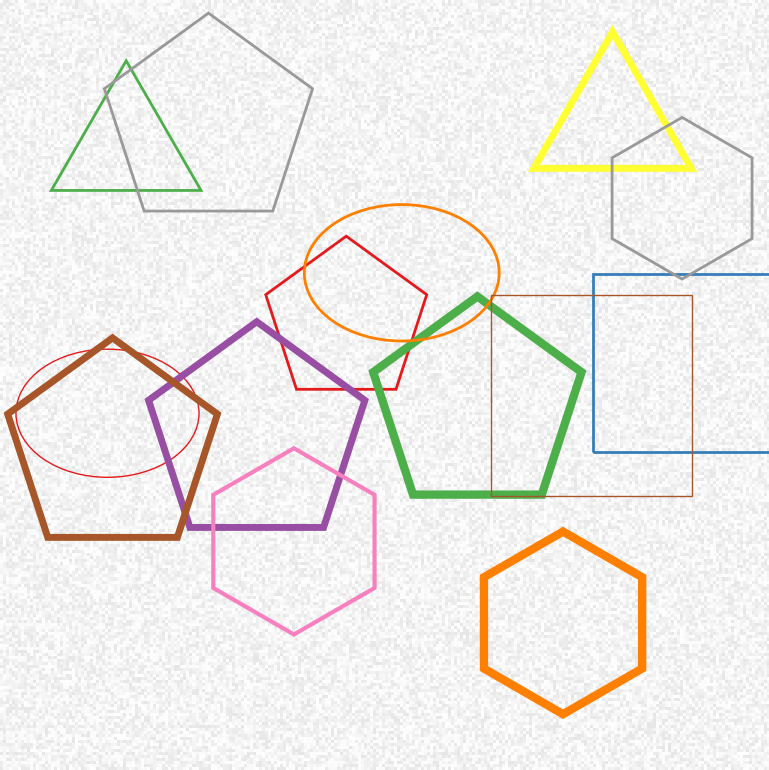[{"shape": "pentagon", "thickness": 1, "radius": 0.55, "center": [0.45, 0.583]}, {"shape": "oval", "thickness": 0.5, "radius": 0.59, "center": [0.14, 0.463]}, {"shape": "square", "thickness": 1, "radius": 0.58, "center": [0.886, 0.529]}, {"shape": "triangle", "thickness": 1, "radius": 0.56, "center": [0.164, 0.809]}, {"shape": "pentagon", "thickness": 3, "radius": 0.71, "center": [0.62, 0.473]}, {"shape": "pentagon", "thickness": 2.5, "radius": 0.74, "center": [0.333, 0.434]}, {"shape": "oval", "thickness": 1, "radius": 0.63, "center": [0.522, 0.646]}, {"shape": "hexagon", "thickness": 3, "radius": 0.59, "center": [0.731, 0.191]}, {"shape": "triangle", "thickness": 2.5, "radius": 0.59, "center": [0.796, 0.84]}, {"shape": "pentagon", "thickness": 2.5, "radius": 0.72, "center": [0.146, 0.418]}, {"shape": "square", "thickness": 0.5, "radius": 0.65, "center": [0.768, 0.486]}, {"shape": "hexagon", "thickness": 1.5, "radius": 0.6, "center": [0.382, 0.297]}, {"shape": "pentagon", "thickness": 1, "radius": 0.71, "center": [0.271, 0.841]}, {"shape": "hexagon", "thickness": 1, "radius": 0.52, "center": [0.886, 0.743]}]